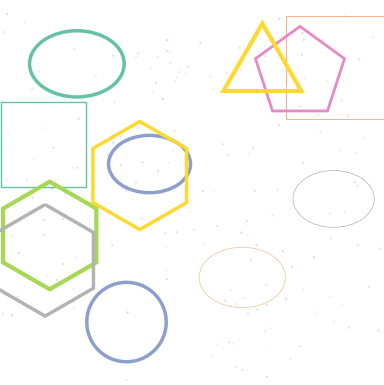[{"shape": "oval", "thickness": 2.5, "radius": 0.61, "center": [0.2, 0.834]}, {"shape": "square", "thickness": 1, "radius": 0.55, "center": [0.112, 0.625]}, {"shape": "square", "thickness": 0.5, "radius": 0.67, "center": [0.875, 0.825]}, {"shape": "circle", "thickness": 2.5, "radius": 0.52, "center": [0.329, 0.164]}, {"shape": "oval", "thickness": 2.5, "radius": 0.53, "center": [0.388, 0.574]}, {"shape": "pentagon", "thickness": 2, "radius": 0.61, "center": [0.779, 0.81]}, {"shape": "hexagon", "thickness": 3, "radius": 0.7, "center": [0.129, 0.388]}, {"shape": "triangle", "thickness": 3, "radius": 0.58, "center": [0.682, 0.822]}, {"shape": "hexagon", "thickness": 2.5, "radius": 0.7, "center": [0.363, 0.544]}, {"shape": "oval", "thickness": 0.5, "radius": 0.56, "center": [0.629, 0.279]}, {"shape": "oval", "thickness": 0.5, "radius": 0.53, "center": [0.867, 0.483]}, {"shape": "hexagon", "thickness": 2.5, "radius": 0.72, "center": [0.117, 0.324]}]